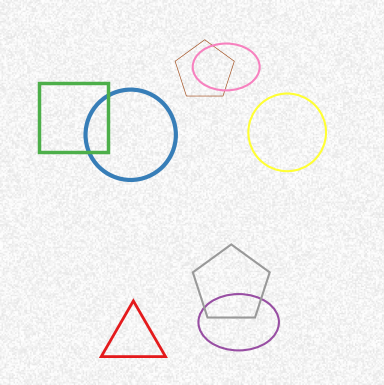[{"shape": "triangle", "thickness": 2, "radius": 0.48, "center": [0.346, 0.122]}, {"shape": "circle", "thickness": 3, "radius": 0.59, "center": [0.339, 0.65]}, {"shape": "square", "thickness": 2.5, "radius": 0.45, "center": [0.19, 0.695]}, {"shape": "oval", "thickness": 1.5, "radius": 0.52, "center": [0.62, 0.163]}, {"shape": "circle", "thickness": 1.5, "radius": 0.5, "center": [0.746, 0.656]}, {"shape": "pentagon", "thickness": 0.5, "radius": 0.4, "center": [0.532, 0.816]}, {"shape": "oval", "thickness": 1.5, "radius": 0.43, "center": [0.587, 0.826]}, {"shape": "pentagon", "thickness": 1.5, "radius": 0.52, "center": [0.601, 0.26]}]